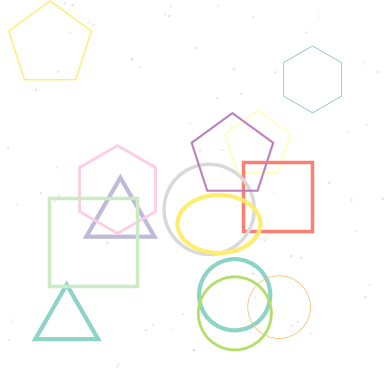[{"shape": "triangle", "thickness": 3, "radius": 0.47, "center": [0.173, 0.166]}, {"shape": "circle", "thickness": 3, "radius": 0.46, "center": [0.61, 0.234]}, {"shape": "pentagon", "thickness": 1, "radius": 0.45, "center": [0.669, 0.624]}, {"shape": "triangle", "thickness": 3, "radius": 0.51, "center": [0.313, 0.436]}, {"shape": "square", "thickness": 2.5, "radius": 0.45, "center": [0.721, 0.489]}, {"shape": "hexagon", "thickness": 0.5, "radius": 0.43, "center": [0.812, 0.794]}, {"shape": "circle", "thickness": 0.5, "radius": 0.41, "center": [0.725, 0.202]}, {"shape": "circle", "thickness": 2, "radius": 0.47, "center": [0.61, 0.186]}, {"shape": "hexagon", "thickness": 2, "radius": 0.57, "center": [0.305, 0.508]}, {"shape": "circle", "thickness": 2.5, "radius": 0.59, "center": [0.543, 0.456]}, {"shape": "pentagon", "thickness": 1.5, "radius": 0.56, "center": [0.604, 0.595]}, {"shape": "square", "thickness": 2.5, "radius": 0.57, "center": [0.241, 0.371]}, {"shape": "pentagon", "thickness": 1, "radius": 0.56, "center": [0.13, 0.884]}, {"shape": "oval", "thickness": 3, "radius": 0.54, "center": [0.569, 0.418]}]